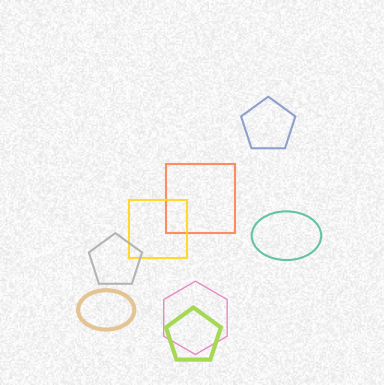[{"shape": "oval", "thickness": 1.5, "radius": 0.45, "center": [0.744, 0.388]}, {"shape": "square", "thickness": 1.5, "radius": 0.45, "center": [0.52, 0.484]}, {"shape": "pentagon", "thickness": 1.5, "radius": 0.37, "center": [0.697, 0.675]}, {"shape": "hexagon", "thickness": 1, "radius": 0.48, "center": [0.508, 0.174]}, {"shape": "pentagon", "thickness": 3, "radius": 0.37, "center": [0.502, 0.127]}, {"shape": "square", "thickness": 1.5, "radius": 0.37, "center": [0.41, 0.405]}, {"shape": "oval", "thickness": 3, "radius": 0.37, "center": [0.276, 0.195]}, {"shape": "pentagon", "thickness": 1.5, "radius": 0.36, "center": [0.3, 0.322]}]